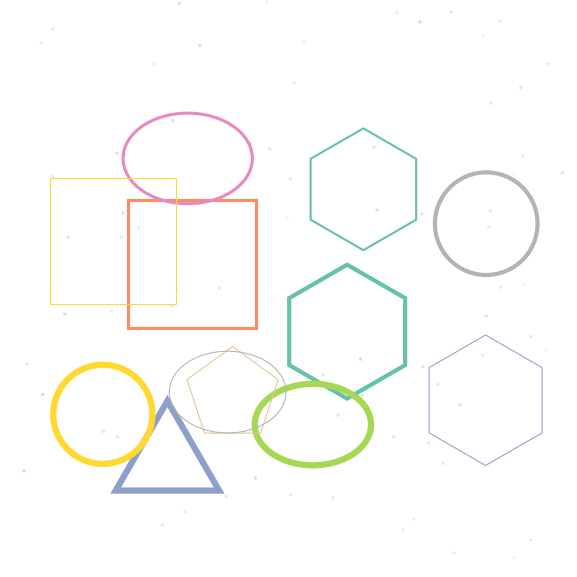[{"shape": "hexagon", "thickness": 2, "radius": 0.58, "center": [0.601, 0.425]}, {"shape": "hexagon", "thickness": 1, "radius": 0.53, "center": [0.629, 0.671]}, {"shape": "square", "thickness": 1.5, "radius": 0.55, "center": [0.333, 0.542]}, {"shape": "triangle", "thickness": 3, "radius": 0.52, "center": [0.29, 0.201]}, {"shape": "hexagon", "thickness": 0.5, "radius": 0.56, "center": [0.841, 0.306]}, {"shape": "oval", "thickness": 1.5, "radius": 0.56, "center": [0.325, 0.725]}, {"shape": "oval", "thickness": 3, "radius": 0.5, "center": [0.542, 0.264]}, {"shape": "square", "thickness": 0.5, "radius": 0.54, "center": [0.196, 0.581]}, {"shape": "circle", "thickness": 3, "radius": 0.43, "center": [0.178, 0.282]}, {"shape": "pentagon", "thickness": 0.5, "radius": 0.41, "center": [0.403, 0.316]}, {"shape": "oval", "thickness": 0.5, "radius": 0.51, "center": [0.394, 0.32]}, {"shape": "circle", "thickness": 2, "radius": 0.44, "center": [0.842, 0.612]}]